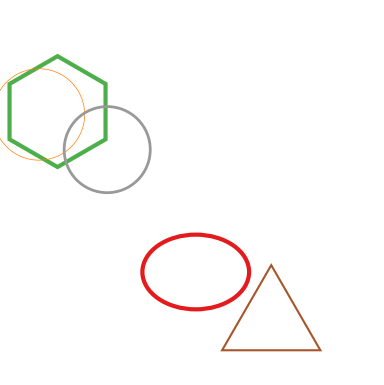[{"shape": "oval", "thickness": 3, "radius": 0.69, "center": [0.508, 0.294]}, {"shape": "hexagon", "thickness": 3, "radius": 0.72, "center": [0.149, 0.71]}, {"shape": "circle", "thickness": 0.5, "radius": 0.59, "center": [0.101, 0.703]}, {"shape": "triangle", "thickness": 1.5, "radius": 0.74, "center": [0.705, 0.164]}, {"shape": "circle", "thickness": 2, "radius": 0.56, "center": [0.278, 0.611]}]